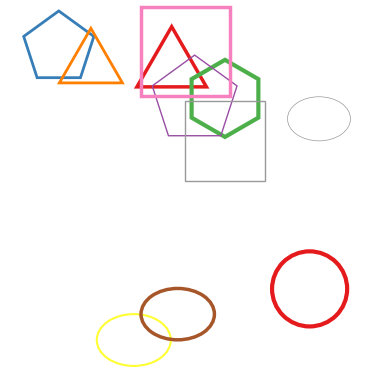[{"shape": "triangle", "thickness": 2.5, "radius": 0.52, "center": [0.446, 0.826]}, {"shape": "circle", "thickness": 3, "radius": 0.49, "center": [0.804, 0.25]}, {"shape": "pentagon", "thickness": 2, "radius": 0.48, "center": [0.153, 0.876]}, {"shape": "hexagon", "thickness": 3, "radius": 0.5, "center": [0.584, 0.744]}, {"shape": "pentagon", "thickness": 1, "radius": 0.58, "center": [0.506, 0.741]}, {"shape": "triangle", "thickness": 2, "radius": 0.47, "center": [0.236, 0.832]}, {"shape": "oval", "thickness": 1.5, "radius": 0.48, "center": [0.348, 0.117]}, {"shape": "oval", "thickness": 2.5, "radius": 0.48, "center": [0.462, 0.184]}, {"shape": "square", "thickness": 2.5, "radius": 0.58, "center": [0.482, 0.866]}, {"shape": "oval", "thickness": 0.5, "radius": 0.41, "center": [0.829, 0.691]}, {"shape": "square", "thickness": 1, "radius": 0.52, "center": [0.584, 0.634]}]